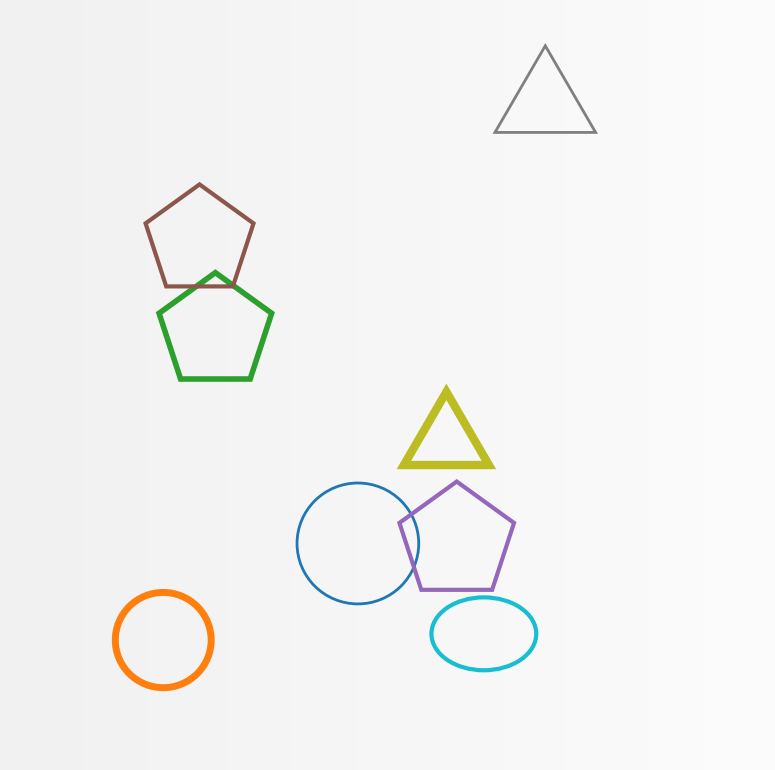[{"shape": "circle", "thickness": 1, "radius": 0.39, "center": [0.462, 0.294]}, {"shape": "circle", "thickness": 2.5, "radius": 0.31, "center": [0.211, 0.169]}, {"shape": "pentagon", "thickness": 2, "radius": 0.38, "center": [0.278, 0.57]}, {"shape": "pentagon", "thickness": 1.5, "radius": 0.39, "center": [0.589, 0.297]}, {"shape": "pentagon", "thickness": 1.5, "radius": 0.37, "center": [0.257, 0.687]}, {"shape": "triangle", "thickness": 1, "radius": 0.38, "center": [0.704, 0.866]}, {"shape": "triangle", "thickness": 3, "radius": 0.32, "center": [0.576, 0.428]}, {"shape": "oval", "thickness": 1.5, "radius": 0.34, "center": [0.624, 0.177]}]